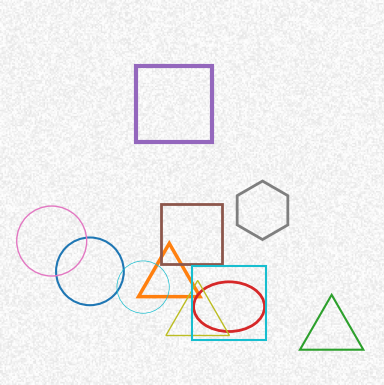[{"shape": "circle", "thickness": 1.5, "radius": 0.44, "center": [0.234, 0.295]}, {"shape": "triangle", "thickness": 2.5, "radius": 0.46, "center": [0.44, 0.276]}, {"shape": "triangle", "thickness": 1.5, "radius": 0.48, "center": [0.861, 0.139]}, {"shape": "oval", "thickness": 2, "radius": 0.46, "center": [0.595, 0.203]}, {"shape": "square", "thickness": 3, "radius": 0.49, "center": [0.452, 0.731]}, {"shape": "square", "thickness": 2, "radius": 0.39, "center": [0.497, 0.392]}, {"shape": "circle", "thickness": 1, "radius": 0.45, "center": [0.134, 0.374]}, {"shape": "hexagon", "thickness": 2, "radius": 0.38, "center": [0.682, 0.454]}, {"shape": "triangle", "thickness": 1, "radius": 0.48, "center": [0.513, 0.176]}, {"shape": "circle", "thickness": 0.5, "radius": 0.34, "center": [0.372, 0.254]}, {"shape": "square", "thickness": 1.5, "radius": 0.48, "center": [0.596, 0.212]}]